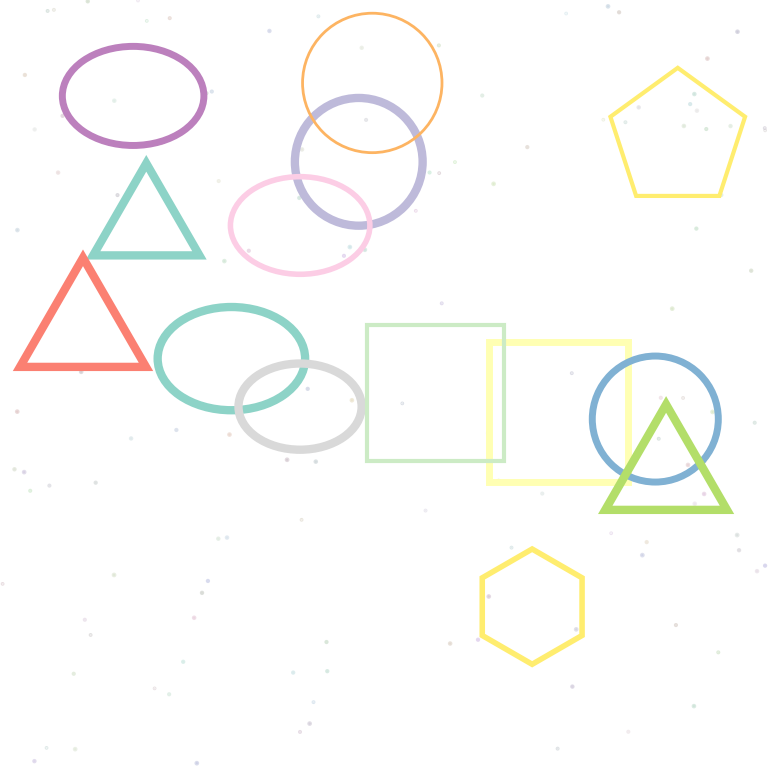[{"shape": "triangle", "thickness": 3, "radius": 0.4, "center": [0.19, 0.708]}, {"shape": "oval", "thickness": 3, "radius": 0.48, "center": [0.301, 0.534]}, {"shape": "square", "thickness": 2.5, "radius": 0.45, "center": [0.725, 0.465]}, {"shape": "circle", "thickness": 3, "radius": 0.41, "center": [0.466, 0.79]}, {"shape": "triangle", "thickness": 3, "radius": 0.47, "center": [0.108, 0.571]}, {"shape": "circle", "thickness": 2.5, "radius": 0.41, "center": [0.851, 0.456]}, {"shape": "circle", "thickness": 1, "radius": 0.45, "center": [0.483, 0.892]}, {"shape": "triangle", "thickness": 3, "radius": 0.46, "center": [0.865, 0.383]}, {"shape": "oval", "thickness": 2, "radius": 0.45, "center": [0.39, 0.707]}, {"shape": "oval", "thickness": 3, "radius": 0.4, "center": [0.39, 0.472]}, {"shape": "oval", "thickness": 2.5, "radius": 0.46, "center": [0.173, 0.875]}, {"shape": "square", "thickness": 1.5, "radius": 0.44, "center": [0.566, 0.49]}, {"shape": "pentagon", "thickness": 1.5, "radius": 0.46, "center": [0.88, 0.82]}, {"shape": "hexagon", "thickness": 2, "radius": 0.37, "center": [0.691, 0.212]}]